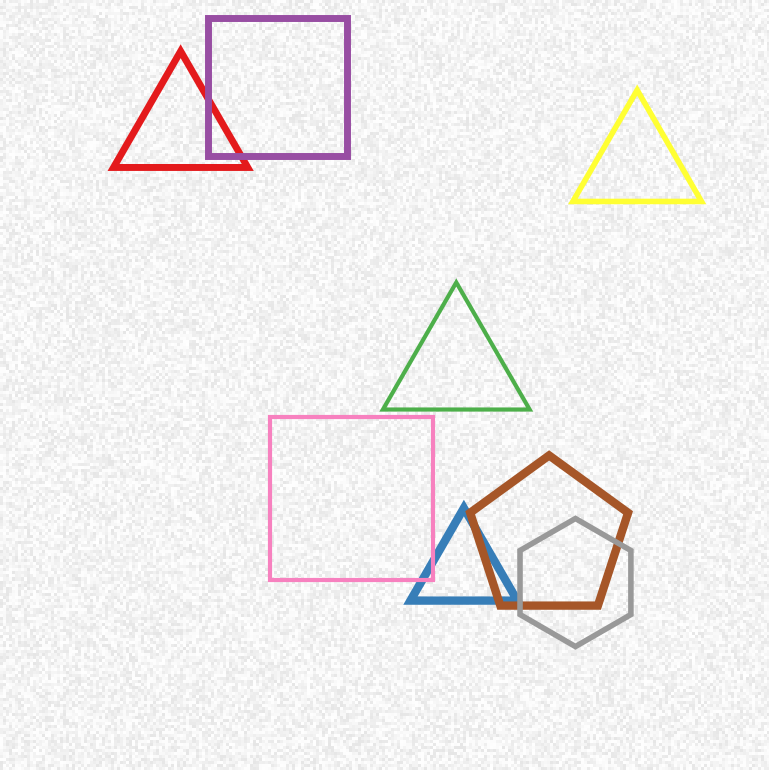[{"shape": "triangle", "thickness": 2.5, "radius": 0.5, "center": [0.235, 0.833]}, {"shape": "triangle", "thickness": 3, "radius": 0.4, "center": [0.602, 0.26]}, {"shape": "triangle", "thickness": 1.5, "radius": 0.55, "center": [0.593, 0.523]}, {"shape": "square", "thickness": 2.5, "radius": 0.45, "center": [0.36, 0.887]}, {"shape": "triangle", "thickness": 2, "radius": 0.48, "center": [0.827, 0.787]}, {"shape": "pentagon", "thickness": 3, "radius": 0.54, "center": [0.713, 0.301]}, {"shape": "square", "thickness": 1.5, "radius": 0.53, "center": [0.456, 0.353]}, {"shape": "hexagon", "thickness": 2, "radius": 0.42, "center": [0.747, 0.243]}]